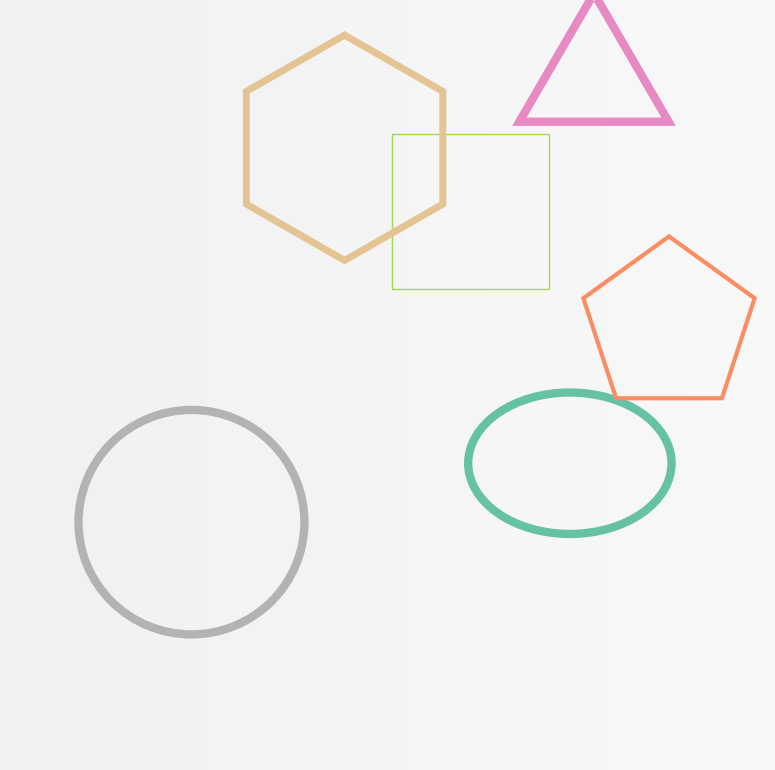[{"shape": "oval", "thickness": 3, "radius": 0.66, "center": [0.735, 0.398]}, {"shape": "pentagon", "thickness": 1.5, "radius": 0.58, "center": [0.863, 0.577]}, {"shape": "triangle", "thickness": 3, "radius": 0.56, "center": [0.766, 0.898]}, {"shape": "square", "thickness": 0.5, "radius": 0.5, "center": [0.607, 0.726]}, {"shape": "hexagon", "thickness": 2.5, "radius": 0.73, "center": [0.445, 0.808]}, {"shape": "circle", "thickness": 3, "radius": 0.73, "center": [0.247, 0.322]}]